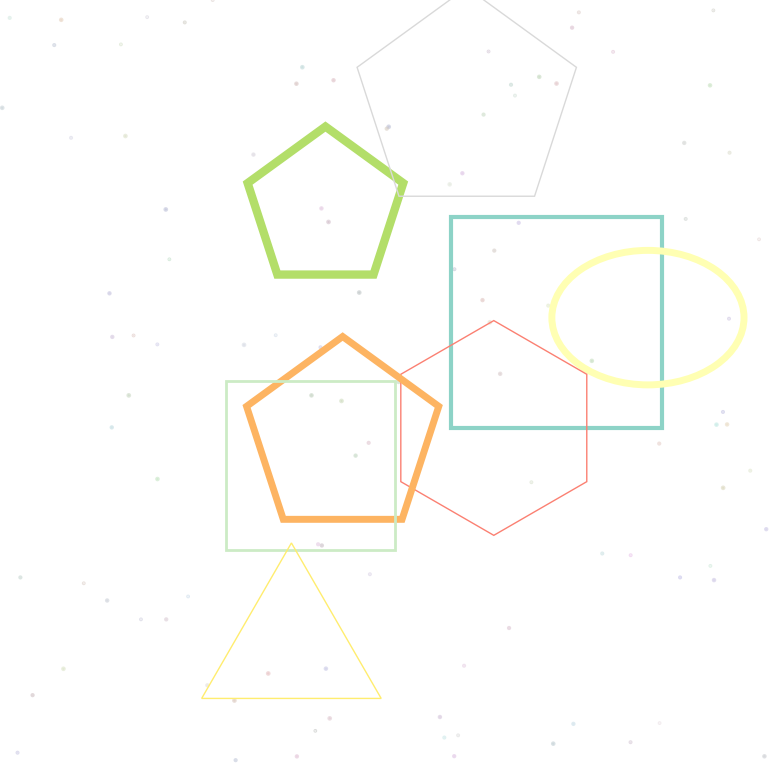[{"shape": "square", "thickness": 1.5, "radius": 0.69, "center": [0.723, 0.581]}, {"shape": "oval", "thickness": 2.5, "radius": 0.62, "center": [0.841, 0.588]}, {"shape": "hexagon", "thickness": 0.5, "radius": 0.7, "center": [0.641, 0.444]}, {"shape": "pentagon", "thickness": 2.5, "radius": 0.66, "center": [0.445, 0.432]}, {"shape": "pentagon", "thickness": 3, "radius": 0.53, "center": [0.423, 0.729]}, {"shape": "pentagon", "thickness": 0.5, "radius": 0.75, "center": [0.606, 0.866]}, {"shape": "square", "thickness": 1, "radius": 0.55, "center": [0.403, 0.395]}, {"shape": "triangle", "thickness": 0.5, "radius": 0.67, "center": [0.378, 0.16]}]